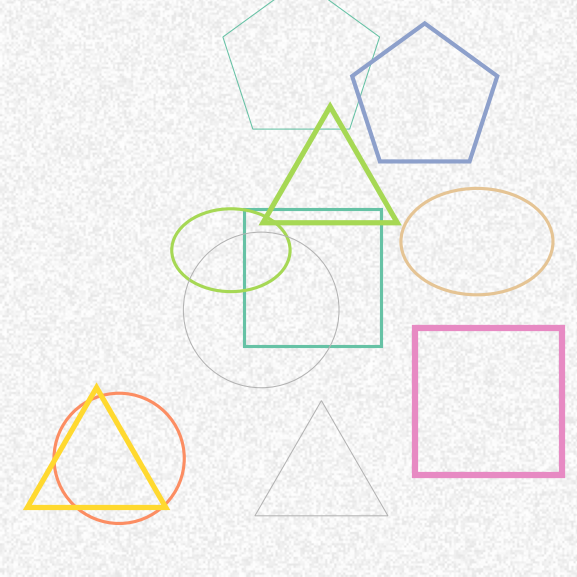[{"shape": "pentagon", "thickness": 0.5, "radius": 0.71, "center": [0.522, 0.891]}, {"shape": "square", "thickness": 1.5, "radius": 0.59, "center": [0.54, 0.519]}, {"shape": "circle", "thickness": 1.5, "radius": 0.56, "center": [0.206, 0.205]}, {"shape": "pentagon", "thickness": 2, "radius": 0.66, "center": [0.735, 0.826]}, {"shape": "square", "thickness": 3, "radius": 0.64, "center": [0.846, 0.304]}, {"shape": "oval", "thickness": 1.5, "radius": 0.51, "center": [0.4, 0.566]}, {"shape": "triangle", "thickness": 2.5, "radius": 0.67, "center": [0.572, 0.681]}, {"shape": "triangle", "thickness": 2.5, "radius": 0.69, "center": [0.167, 0.19]}, {"shape": "oval", "thickness": 1.5, "radius": 0.66, "center": [0.826, 0.581]}, {"shape": "triangle", "thickness": 0.5, "radius": 0.66, "center": [0.557, 0.172]}, {"shape": "circle", "thickness": 0.5, "radius": 0.67, "center": [0.452, 0.462]}]